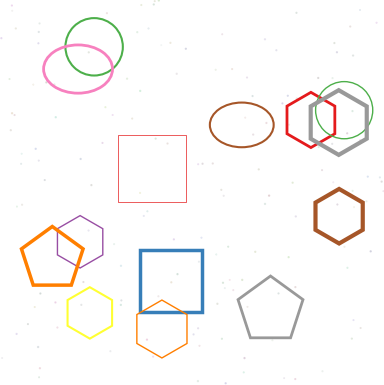[{"shape": "hexagon", "thickness": 2, "radius": 0.36, "center": [0.808, 0.688]}, {"shape": "square", "thickness": 0.5, "radius": 0.44, "center": [0.395, 0.564]}, {"shape": "square", "thickness": 2.5, "radius": 0.4, "center": [0.444, 0.27]}, {"shape": "circle", "thickness": 1.5, "radius": 0.37, "center": [0.245, 0.878]}, {"shape": "circle", "thickness": 1, "radius": 0.37, "center": [0.894, 0.714]}, {"shape": "hexagon", "thickness": 1, "radius": 0.34, "center": [0.208, 0.372]}, {"shape": "pentagon", "thickness": 2.5, "radius": 0.42, "center": [0.136, 0.328]}, {"shape": "hexagon", "thickness": 1, "radius": 0.38, "center": [0.421, 0.145]}, {"shape": "hexagon", "thickness": 1.5, "radius": 0.33, "center": [0.233, 0.187]}, {"shape": "oval", "thickness": 1.5, "radius": 0.41, "center": [0.628, 0.676]}, {"shape": "hexagon", "thickness": 3, "radius": 0.35, "center": [0.881, 0.438]}, {"shape": "oval", "thickness": 2, "radius": 0.45, "center": [0.203, 0.821]}, {"shape": "hexagon", "thickness": 3, "radius": 0.42, "center": [0.88, 0.682]}, {"shape": "pentagon", "thickness": 2, "radius": 0.44, "center": [0.703, 0.194]}]